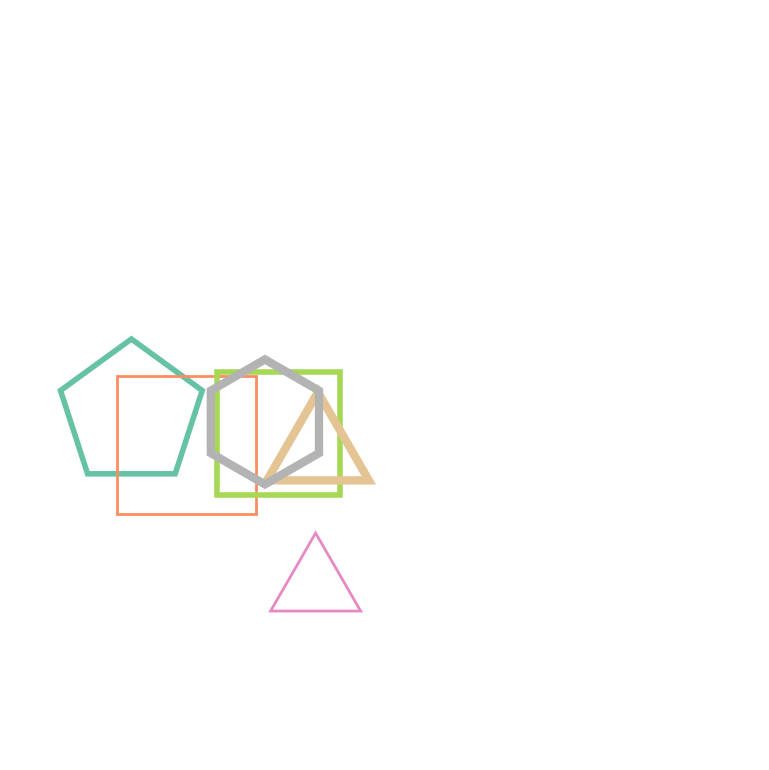[{"shape": "pentagon", "thickness": 2, "radius": 0.48, "center": [0.171, 0.463]}, {"shape": "square", "thickness": 1, "radius": 0.45, "center": [0.242, 0.422]}, {"shape": "triangle", "thickness": 1, "radius": 0.34, "center": [0.41, 0.24]}, {"shape": "square", "thickness": 2, "radius": 0.4, "center": [0.362, 0.437]}, {"shape": "triangle", "thickness": 3, "radius": 0.38, "center": [0.413, 0.414]}, {"shape": "hexagon", "thickness": 3, "radius": 0.41, "center": [0.344, 0.452]}]